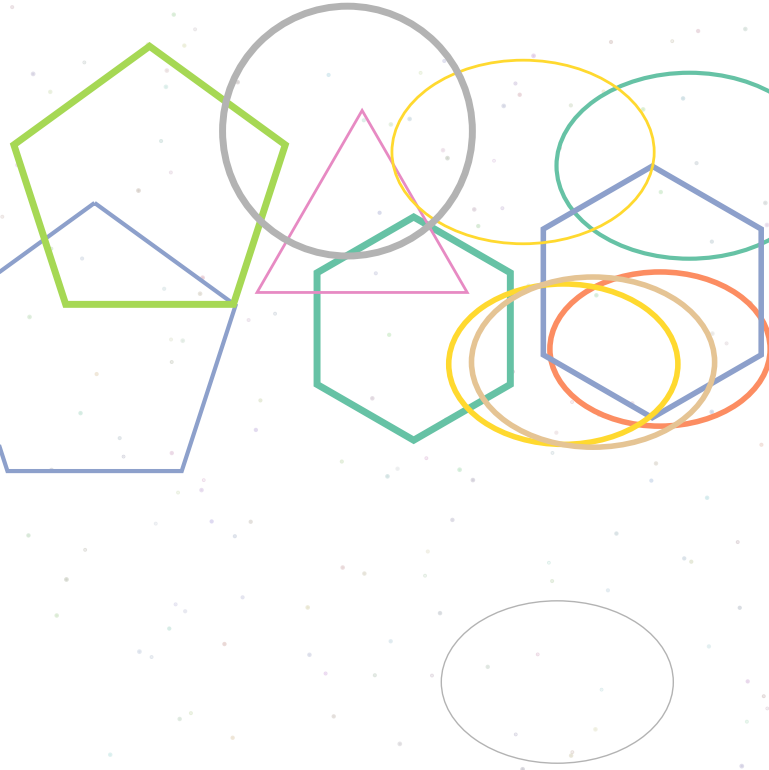[{"shape": "hexagon", "thickness": 2.5, "radius": 0.72, "center": [0.537, 0.573]}, {"shape": "oval", "thickness": 1.5, "radius": 0.86, "center": [0.895, 0.785]}, {"shape": "oval", "thickness": 2, "radius": 0.72, "center": [0.857, 0.547]}, {"shape": "pentagon", "thickness": 1.5, "radius": 0.96, "center": [0.123, 0.544]}, {"shape": "hexagon", "thickness": 2, "radius": 0.82, "center": [0.847, 0.621]}, {"shape": "triangle", "thickness": 1, "radius": 0.79, "center": [0.47, 0.699]}, {"shape": "pentagon", "thickness": 2.5, "radius": 0.93, "center": [0.194, 0.755]}, {"shape": "oval", "thickness": 2, "radius": 0.74, "center": [0.732, 0.527]}, {"shape": "oval", "thickness": 1, "radius": 0.85, "center": [0.679, 0.803]}, {"shape": "oval", "thickness": 2, "radius": 0.79, "center": [0.77, 0.53]}, {"shape": "oval", "thickness": 0.5, "radius": 0.75, "center": [0.724, 0.114]}, {"shape": "circle", "thickness": 2.5, "radius": 0.81, "center": [0.451, 0.83]}]